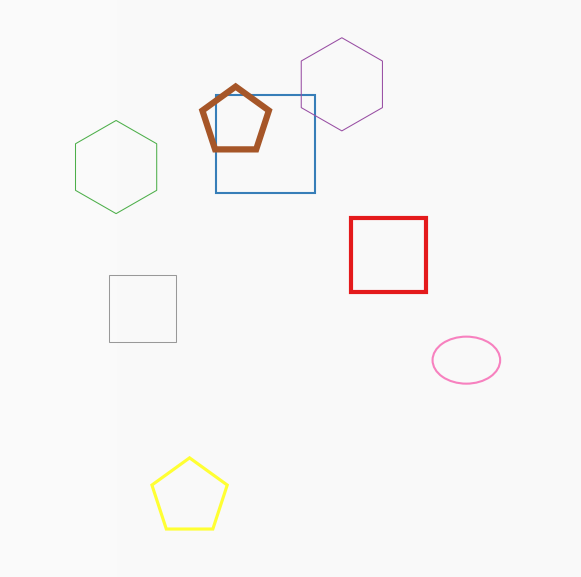[{"shape": "square", "thickness": 2, "radius": 0.32, "center": [0.669, 0.558]}, {"shape": "square", "thickness": 1, "radius": 0.43, "center": [0.458, 0.75]}, {"shape": "hexagon", "thickness": 0.5, "radius": 0.4, "center": [0.2, 0.71]}, {"shape": "hexagon", "thickness": 0.5, "radius": 0.4, "center": [0.588, 0.853]}, {"shape": "pentagon", "thickness": 1.5, "radius": 0.34, "center": [0.326, 0.138]}, {"shape": "pentagon", "thickness": 3, "radius": 0.3, "center": [0.405, 0.789]}, {"shape": "oval", "thickness": 1, "radius": 0.29, "center": [0.802, 0.375]}, {"shape": "square", "thickness": 0.5, "radius": 0.29, "center": [0.245, 0.465]}]